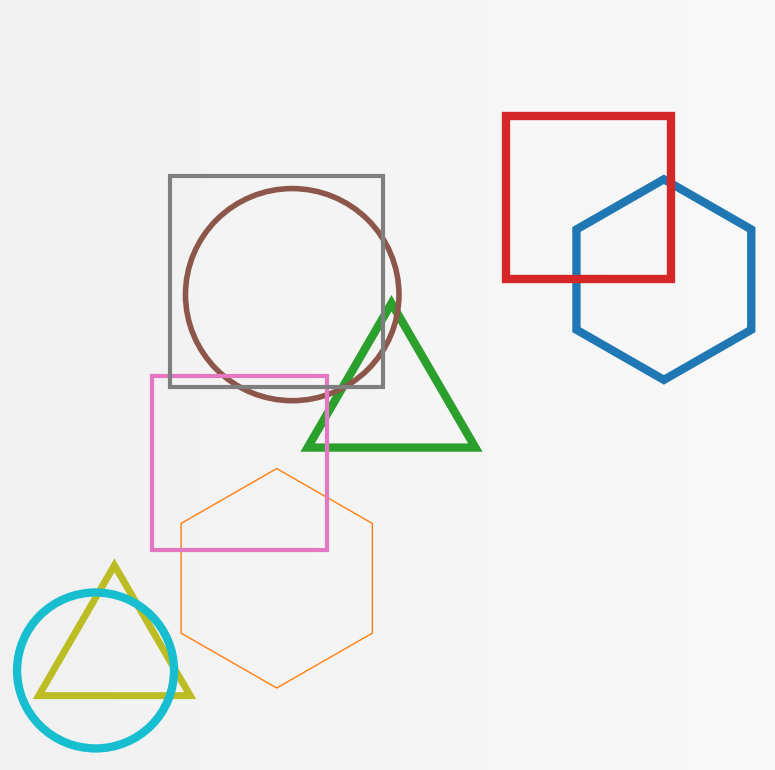[{"shape": "hexagon", "thickness": 3, "radius": 0.65, "center": [0.857, 0.637]}, {"shape": "hexagon", "thickness": 0.5, "radius": 0.71, "center": [0.357, 0.249]}, {"shape": "triangle", "thickness": 3, "radius": 0.62, "center": [0.505, 0.481]}, {"shape": "square", "thickness": 3, "radius": 0.53, "center": [0.759, 0.744]}, {"shape": "circle", "thickness": 2, "radius": 0.69, "center": [0.377, 0.617]}, {"shape": "square", "thickness": 1.5, "radius": 0.56, "center": [0.309, 0.399]}, {"shape": "square", "thickness": 1.5, "radius": 0.68, "center": [0.357, 0.634]}, {"shape": "triangle", "thickness": 2.5, "radius": 0.56, "center": [0.148, 0.153]}, {"shape": "circle", "thickness": 3, "radius": 0.51, "center": [0.123, 0.129]}]